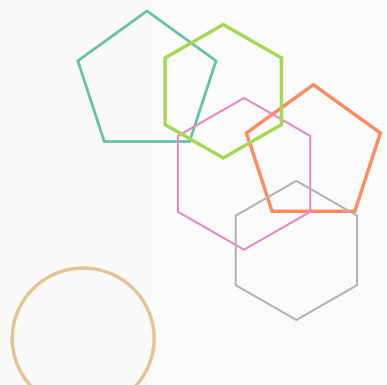[{"shape": "pentagon", "thickness": 2, "radius": 0.94, "center": [0.379, 0.784]}, {"shape": "pentagon", "thickness": 2.5, "radius": 0.91, "center": [0.809, 0.598]}, {"shape": "hexagon", "thickness": 1.5, "radius": 0.99, "center": [0.63, 0.548]}, {"shape": "hexagon", "thickness": 2.5, "radius": 0.87, "center": [0.576, 0.763]}, {"shape": "circle", "thickness": 2.5, "radius": 0.91, "center": [0.215, 0.121]}, {"shape": "hexagon", "thickness": 1.5, "radius": 0.9, "center": [0.765, 0.35]}]